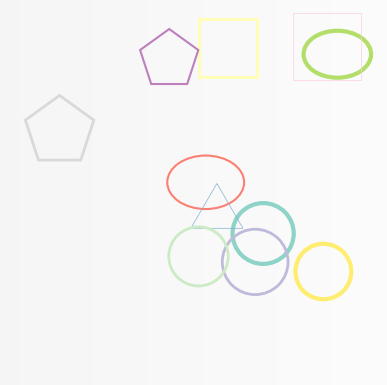[{"shape": "circle", "thickness": 3, "radius": 0.39, "center": [0.679, 0.393]}, {"shape": "square", "thickness": 2, "radius": 0.38, "center": [0.588, 0.874]}, {"shape": "circle", "thickness": 2, "radius": 0.42, "center": [0.658, 0.32]}, {"shape": "oval", "thickness": 1.5, "radius": 0.5, "center": [0.531, 0.526]}, {"shape": "triangle", "thickness": 0.5, "radius": 0.39, "center": [0.56, 0.446]}, {"shape": "oval", "thickness": 3, "radius": 0.44, "center": [0.871, 0.859]}, {"shape": "square", "thickness": 0.5, "radius": 0.44, "center": [0.843, 0.879]}, {"shape": "pentagon", "thickness": 2, "radius": 0.46, "center": [0.154, 0.659]}, {"shape": "pentagon", "thickness": 1.5, "radius": 0.39, "center": [0.437, 0.846]}, {"shape": "circle", "thickness": 2, "radius": 0.38, "center": [0.512, 0.334]}, {"shape": "circle", "thickness": 3, "radius": 0.36, "center": [0.835, 0.295]}]